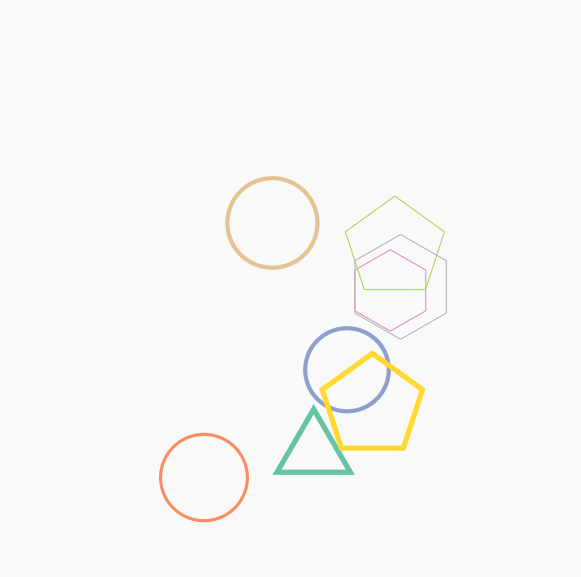[{"shape": "triangle", "thickness": 2.5, "radius": 0.36, "center": [0.54, 0.218]}, {"shape": "circle", "thickness": 1.5, "radius": 0.37, "center": [0.351, 0.172]}, {"shape": "circle", "thickness": 2, "radius": 0.36, "center": [0.597, 0.359]}, {"shape": "hexagon", "thickness": 0.5, "radius": 0.35, "center": [0.672, 0.496]}, {"shape": "pentagon", "thickness": 0.5, "radius": 0.45, "center": [0.679, 0.57]}, {"shape": "pentagon", "thickness": 2.5, "radius": 0.45, "center": [0.641, 0.296]}, {"shape": "circle", "thickness": 2, "radius": 0.39, "center": [0.469, 0.613]}, {"shape": "hexagon", "thickness": 0.5, "radius": 0.45, "center": [0.689, 0.502]}]